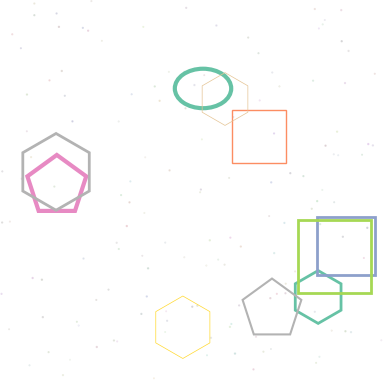[{"shape": "oval", "thickness": 3, "radius": 0.37, "center": [0.527, 0.77]}, {"shape": "hexagon", "thickness": 2, "radius": 0.34, "center": [0.826, 0.229]}, {"shape": "square", "thickness": 1, "radius": 0.35, "center": [0.673, 0.646]}, {"shape": "square", "thickness": 2, "radius": 0.38, "center": [0.899, 0.36]}, {"shape": "pentagon", "thickness": 3, "radius": 0.4, "center": [0.148, 0.517]}, {"shape": "square", "thickness": 2, "radius": 0.47, "center": [0.868, 0.334]}, {"shape": "hexagon", "thickness": 0.5, "radius": 0.41, "center": [0.475, 0.15]}, {"shape": "hexagon", "thickness": 0.5, "radius": 0.34, "center": [0.584, 0.743]}, {"shape": "pentagon", "thickness": 1.5, "radius": 0.4, "center": [0.706, 0.196]}, {"shape": "hexagon", "thickness": 2, "radius": 0.5, "center": [0.146, 0.554]}]